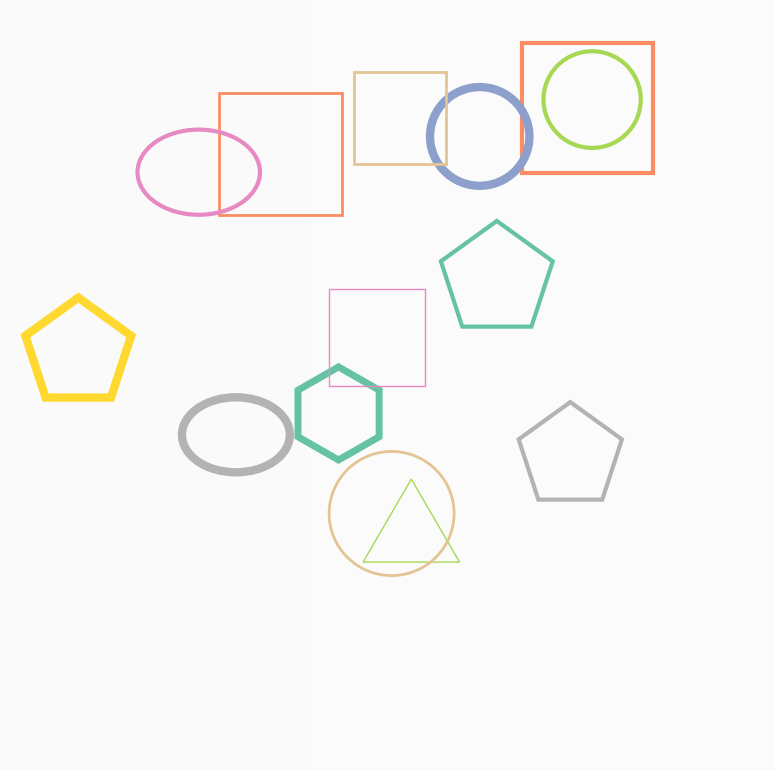[{"shape": "hexagon", "thickness": 2.5, "radius": 0.3, "center": [0.437, 0.463]}, {"shape": "pentagon", "thickness": 1.5, "radius": 0.38, "center": [0.641, 0.637]}, {"shape": "square", "thickness": 1.5, "radius": 0.42, "center": [0.758, 0.86]}, {"shape": "square", "thickness": 1, "radius": 0.4, "center": [0.362, 0.8]}, {"shape": "circle", "thickness": 3, "radius": 0.32, "center": [0.619, 0.823]}, {"shape": "oval", "thickness": 1.5, "radius": 0.39, "center": [0.256, 0.776]}, {"shape": "square", "thickness": 0.5, "radius": 0.31, "center": [0.486, 0.562]}, {"shape": "triangle", "thickness": 0.5, "radius": 0.36, "center": [0.531, 0.306]}, {"shape": "circle", "thickness": 1.5, "radius": 0.31, "center": [0.764, 0.871]}, {"shape": "pentagon", "thickness": 3, "radius": 0.36, "center": [0.101, 0.542]}, {"shape": "square", "thickness": 1, "radius": 0.3, "center": [0.516, 0.847]}, {"shape": "circle", "thickness": 1, "radius": 0.4, "center": [0.505, 0.333]}, {"shape": "pentagon", "thickness": 1.5, "radius": 0.35, "center": [0.736, 0.408]}, {"shape": "oval", "thickness": 3, "radius": 0.35, "center": [0.304, 0.435]}]